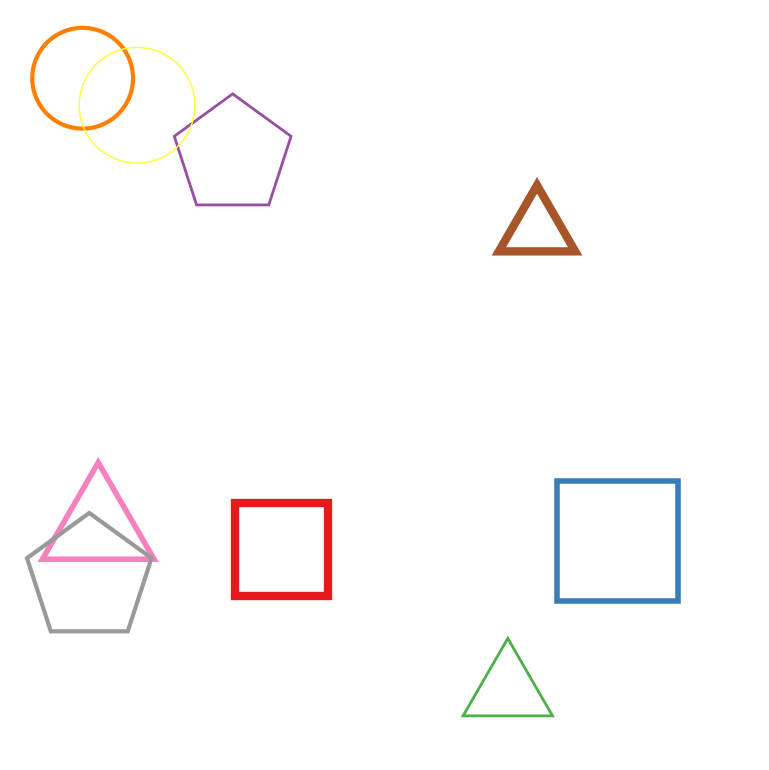[{"shape": "square", "thickness": 3, "radius": 0.3, "center": [0.365, 0.287]}, {"shape": "square", "thickness": 2, "radius": 0.39, "center": [0.802, 0.297]}, {"shape": "triangle", "thickness": 1, "radius": 0.34, "center": [0.659, 0.104]}, {"shape": "pentagon", "thickness": 1, "radius": 0.4, "center": [0.302, 0.798]}, {"shape": "circle", "thickness": 1.5, "radius": 0.33, "center": [0.107, 0.898]}, {"shape": "circle", "thickness": 0.5, "radius": 0.38, "center": [0.178, 0.863]}, {"shape": "triangle", "thickness": 3, "radius": 0.29, "center": [0.697, 0.702]}, {"shape": "triangle", "thickness": 2, "radius": 0.42, "center": [0.128, 0.316]}, {"shape": "pentagon", "thickness": 1.5, "radius": 0.43, "center": [0.116, 0.249]}]